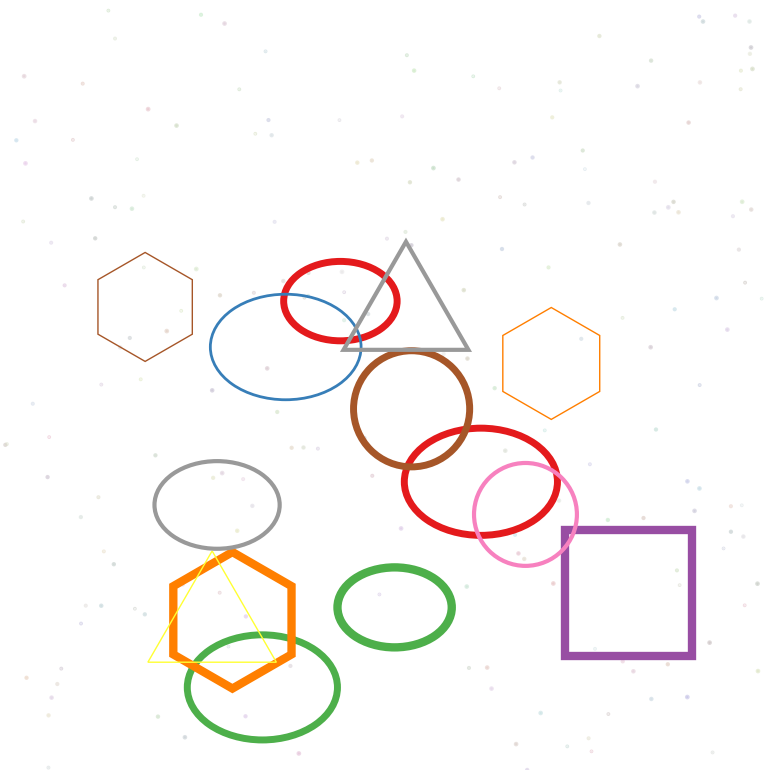[{"shape": "oval", "thickness": 2.5, "radius": 0.37, "center": [0.442, 0.609]}, {"shape": "oval", "thickness": 2.5, "radius": 0.5, "center": [0.625, 0.374]}, {"shape": "oval", "thickness": 1, "radius": 0.49, "center": [0.371, 0.549]}, {"shape": "oval", "thickness": 3, "radius": 0.37, "center": [0.512, 0.211]}, {"shape": "oval", "thickness": 2.5, "radius": 0.49, "center": [0.341, 0.107]}, {"shape": "square", "thickness": 3, "radius": 0.41, "center": [0.816, 0.23]}, {"shape": "hexagon", "thickness": 3, "radius": 0.44, "center": [0.302, 0.194]}, {"shape": "hexagon", "thickness": 0.5, "radius": 0.36, "center": [0.716, 0.528]}, {"shape": "triangle", "thickness": 0.5, "radius": 0.48, "center": [0.275, 0.188]}, {"shape": "circle", "thickness": 2.5, "radius": 0.38, "center": [0.535, 0.469]}, {"shape": "hexagon", "thickness": 0.5, "radius": 0.35, "center": [0.188, 0.601]}, {"shape": "circle", "thickness": 1.5, "radius": 0.33, "center": [0.682, 0.332]}, {"shape": "oval", "thickness": 1.5, "radius": 0.41, "center": [0.282, 0.344]}, {"shape": "triangle", "thickness": 1.5, "radius": 0.47, "center": [0.527, 0.592]}]